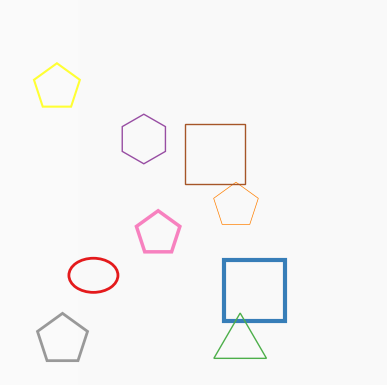[{"shape": "oval", "thickness": 2, "radius": 0.32, "center": [0.241, 0.285]}, {"shape": "square", "thickness": 3, "radius": 0.4, "center": [0.657, 0.245]}, {"shape": "triangle", "thickness": 1, "radius": 0.39, "center": [0.62, 0.108]}, {"shape": "hexagon", "thickness": 1, "radius": 0.32, "center": [0.371, 0.639]}, {"shape": "pentagon", "thickness": 0.5, "radius": 0.3, "center": [0.609, 0.466]}, {"shape": "pentagon", "thickness": 1.5, "radius": 0.31, "center": [0.147, 0.773]}, {"shape": "square", "thickness": 1, "radius": 0.39, "center": [0.554, 0.599]}, {"shape": "pentagon", "thickness": 2.5, "radius": 0.29, "center": [0.408, 0.394]}, {"shape": "pentagon", "thickness": 2, "radius": 0.34, "center": [0.161, 0.118]}]